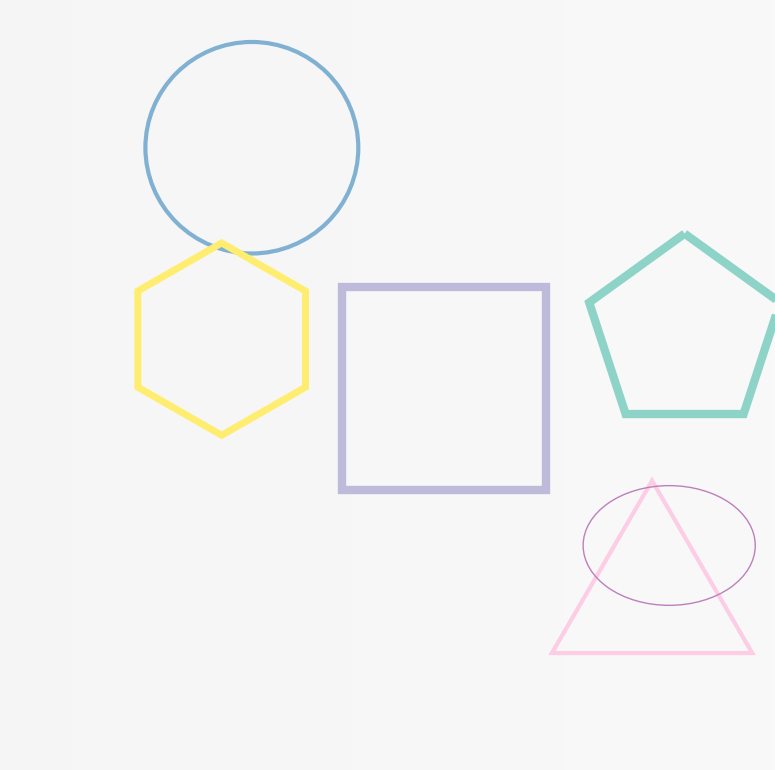[{"shape": "pentagon", "thickness": 3, "radius": 0.65, "center": [0.883, 0.567]}, {"shape": "square", "thickness": 3, "radius": 0.66, "center": [0.573, 0.496]}, {"shape": "circle", "thickness": 1.5, "radius": 0.69, "center": [0.325, 0.808]}, {"shape": "triangle", "thickness": 1.5, "radius": 0.75, "center": [0.841, 0.227]}, {"shape": "oval", "thickness": 0.5, "radius": 0.56, "center": [0.863, 0.292]}, {"shape": "hexagon", "thickness": 2.5, "radius": 0.62, "center": [0.286, 0.56]}]